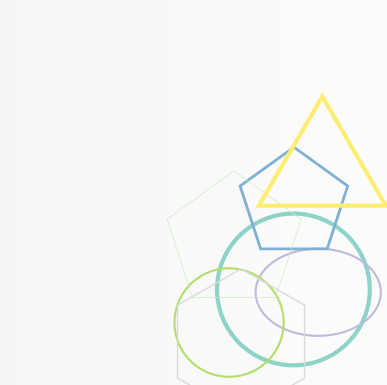[{"shape": "circle", "thickness": 3, "radius": 0.99, "center": [0.757, 0.248]}, {"shape": "oval", "thickness": 1.5, "radius": 0.81, "center": [0.821, 0.241]}, {"shape": "pentagon", "thickness": 2, "radius": 0.73, "center": [0.758, 0.472]}, {"shape": "circle", "thickness": 1.5, "radius": 0.7, "center": [0.591, 0.162]}, {"shape": "hexagon", "thickness": 1, "radius": 0.95, "center": [0.622, 0.113]}, {"shape": "pentagon", "thickness": 0.5, "radius": 0.91, "center": [0.604, 0.374]}, {"shape": "triangle", "thickness": 3, "radius": 0.95, "center": [0.832, 0.56]}]